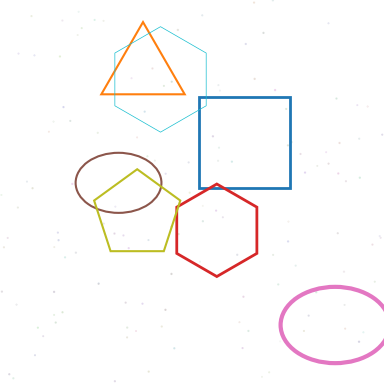[{"shape": "square", "thickness": 2, "radius": 0.59, "center": [0.635, 0.63]}, {"shape": "triangle", "thickness": 1.5, "radius": 0.63, "center": [0.371, 0.818]}, {"shape": "hexagon", "thickness": 2, "radius": 0.6, "center": [0.563, 0.402]}, {"shape": "oval", "thickness": 1.5, "radius": 0.56, "center": [0.308, 0.525]}, {"shape": "oval", "thickness": 3, "radius": 0.71, "center": [0.87, 0.156]}, {"shape": "pentagon", "thickness": 1.5, "radius": 0.59, "center": [0.356, 0.443]}, {"shape": "hexagon", "thickness": 0.5, "radius": 0.68, "center": [0.417, 0.794]}]